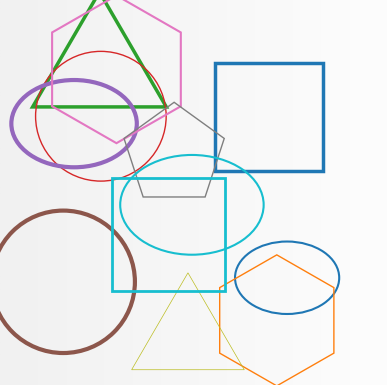[{"shape": "square", "thickness": 2.5, "radius": 0.7, "center": [0.694, 0.695]}, {"shape": "oval", "thickness": 1.5, "radius": 0.67, "center": [0.741, 0.279]}, {"shape": "hexagon", "thickness": 1, "radius": 0.85, "center": [0.714, 0.168]}, {"shape": "triangle", "thickness": 2.5, "radius": 1.0, "center": [0.257, 0.822]}, {"shape": "circle", "thickness": 1, "radius": 0.84, "center": [0.26, 0.698]}, {"shape": "oval", "thickness": 3, "radius": 0.81, "center": [0.191, 0.679]}, {"shape": "circle", "thickness": 3, "radius": 0.92, "center": [0.163, 0.268]}, {"shape": "hexagon", "thickness": 1.5, "radius": 0.96, "center": [0.301, 0.82]}, {"shape": "pentagon", "thickness": 1, "radius": 0.68, "center": [0.449, 0.598]}, {"shape": "triangle", "thickness": 0.5, "radius": 0.84, "center": [0.485, 0.124]}, {"shape": "square", "thickness": 2, "radius": 0.73, "center": [0.435, 0.391]}, {"shape": "oval", "thickness": 1.5, "radius": 0.93, "center": [0.495, 0.468]}]